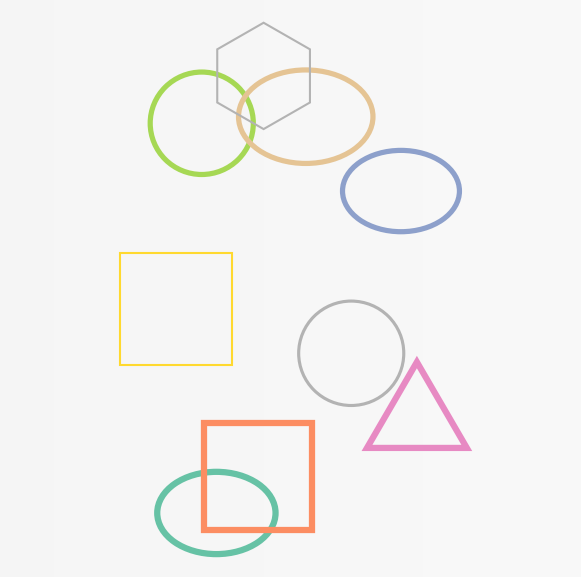[{"shape": "oval", "thickness": 3, "radius": 0.51, "center": [0.372, 0.111]}, {"shape": "square", "thickness": 3, "radius": 0.47, "center": [0.444, 0.174]}, {"shape": "oval", "thickness": 2.5, "radius": 0.5, "center": [0.69, 0.668]}, {"shape": "triangle", "thickness": 3, "radius": 0.5, "center": [0.717, 0.273]}, {"shape": "circle", "thickness": 2.5, "radius": 0.44, "center": [0.347, 0.786]}, {"shape": "square", "thickness": 1, "radius": 0.48, "center": [0.303, 0.464]}, {"shape": "oval", "thickness": 2.5, "radius": 0.58, "center": [0.526, 0.797]}, {"shape": "hexagon", "thickness": 1, "radius": 0.46, "center": [0.453, 0.868]}, {"shape": "circle", "thickness": 1.5, "radius": 0.45, "center": [0.604, 0.387]}]